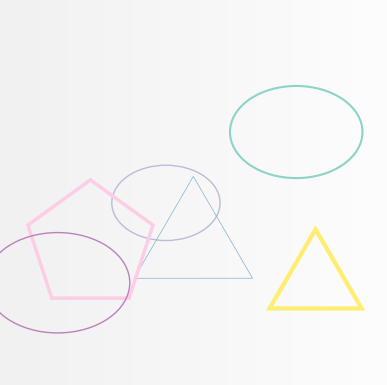[{"shape": "oval", "thickness": 1.5, "radius": 0.85, "center": [0.764, 0.657]}, {"shape": "oval", "thickness": 1, "radius": 0.7, "center": [0.428, 0.473]}, {"shape": "triangle", "thickness": 0.5, "radius": 0.88, "center": [0.499, 0.365]}, {"shape": "pentagon", "thickness": 2.5, "radius": 0.85, "center": [0.233, 0.363]}, {"shape": "oval", "thickness": 1, "radius": 0.93, "center": [0.149, 0.266]}, {"shape": "triangle", "thickness": 3, "radius": 0.69, "center": [0.814, 0.267]}]